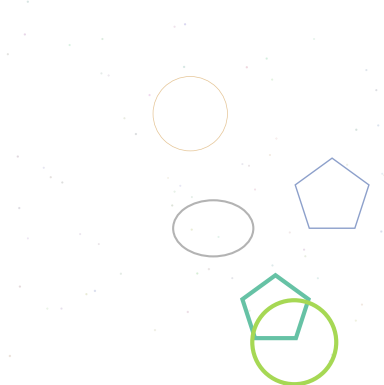[{"shape": "pentagon", "thickness": 3, "radius": 0.45, "center": [0.716, 0.195]}, {"shape": "pentagon", "thickness": 1, "radius": 0.5, "center": [0.863, 0.489]}, {"shape": "circle", "thickness": 3, "radius": 0.55, "center": [0.764, 0.111]}, {"shape": "circle", "thickness": 0.5, "radius": 0.48, "center": [0.494, 0.705]}, {"shape": "oval", "thickness": 1.5, "radius": 0.52, "center": [0.554, 0.407]}]